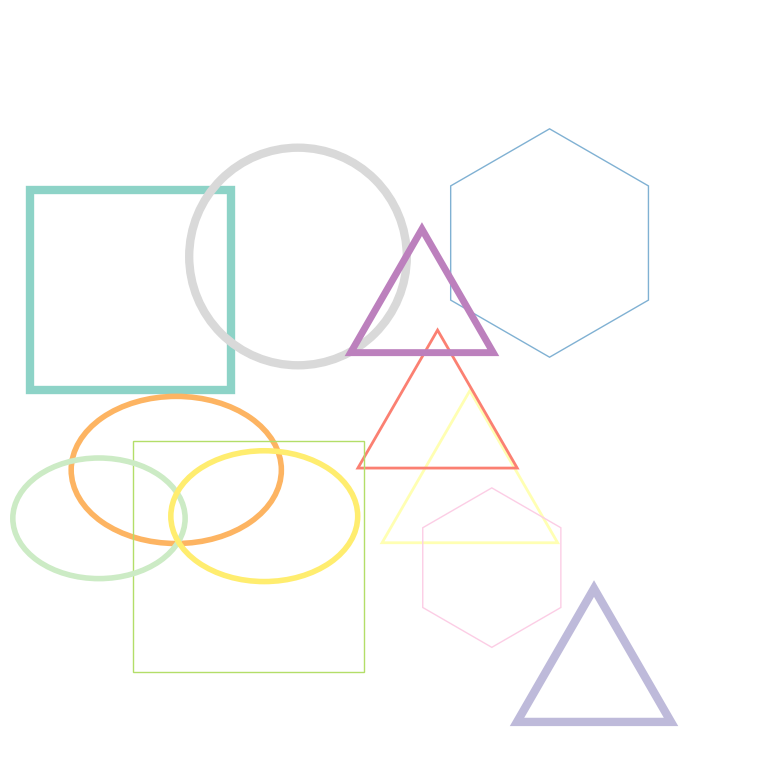[{"shape": "square", "thickness": 3, "radius": 0.65, "center": [0.17, 0.623]}, {"shape": "triangle", "thickness": 1, "radius": 0.66, "center": [0.61, 0.361]}, {"shape": "triangle", "thickness": 3, "radius": 0.58, "center": [0.771, 0.12]}, {"shape": "triangle", "thickness": 1, "radius": 0.6, "center": [0.568, 0.452]}, {"shape": "hexagon", "thickness": 0.5, "radius": 0.74, "center": [0.714, 0.684]}, {"shape": "oval", "thickness": 2, "radius": 0.68, "center": [0.229, 0.39]}, {"shape": "square", "thickness": 0.5, "radius": 0.75, "center": [0.323, 0.277]}, {"shape": "hexagon", "thickness": 0.5, "radius": 0.52, "center": [0.639, 0.263]}, {"shape": "circle", "thickness": 3, "radius": 0.71, "center": [0.387, 0.667]}, {"shape": "triangle", "thickness": 2.5, "radius": 0.53, "center": [0.548, 0.595]}, {"shape": "oval", "thickness": 2, "radius": 0.56, "center": [0.129, 0.327]}, {"shape": "oval", "thickness": 2, "radius": 0.61, "center": [0.343, 0.33]}]